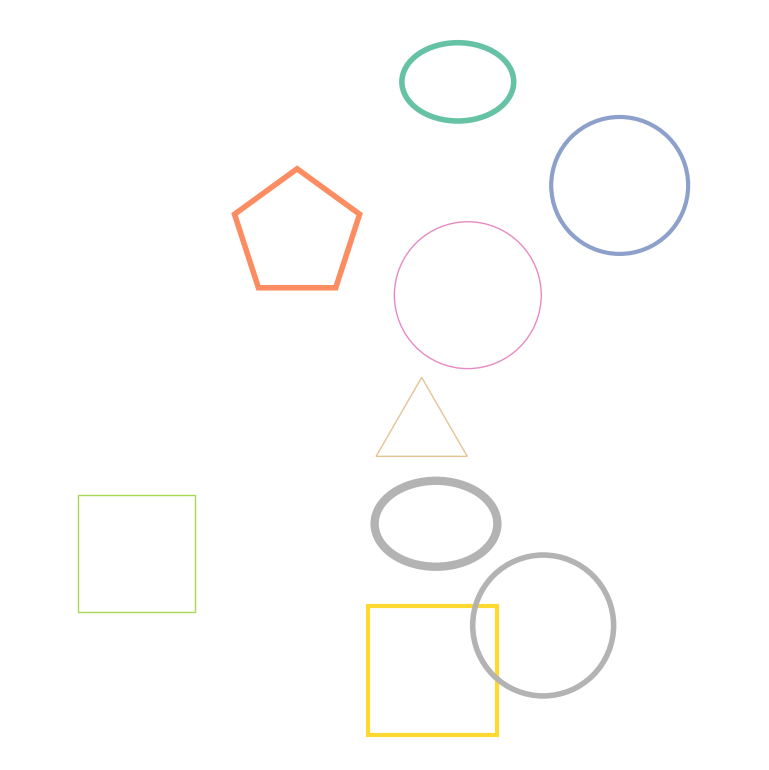[{"shape": "oval", "thickness": 2, "radius": 0.36, "center": [0.595, 0.894]}, {"shape": "pentagon", "thickness": 2, "radius": 0.43, "center": [0.386, 0.695]}, {"shape": "circle", "thickness": 1.5, "radius": 0.44, "center": [0.805, 0.759]}, {"shape": "circle", "thickness": 0.5, "radius": 0.48, "center": [0.608, 0.617]}, {"shape": "square", "thickness": 0.5, "radius": 0.38, "center": [0.177, 0.281]}, {"shape": "square", "thickness": 1.5, "radius": 0.42, "center": [0.561, 0.13]}, {"shape": "triangle", "thickness": 0.5, "radius": 0.34, "center": [0.548, 0.442]}, {"shape": "oval", "thickness": 3, "radius": 0.4, "center": [0.566, 0.32]}, {"shape": "circle", "thickness": 2, "radius": 0.46, "center": [0.705, 0.188]}]